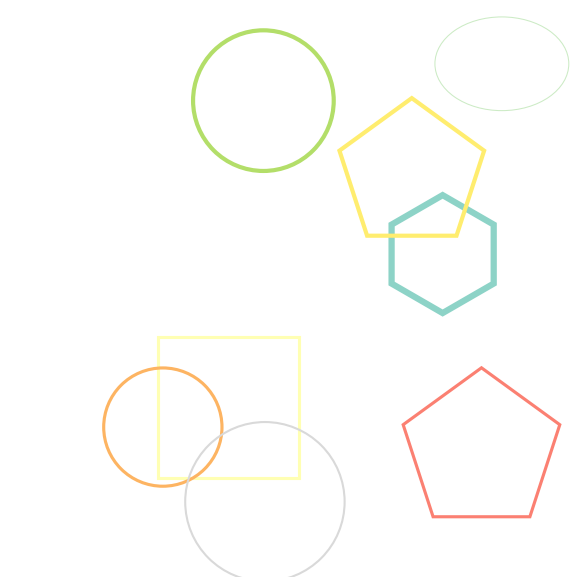[{"shape": "hexagon", "thickness": 3, "radius": 0.51, "center": [0.766, 0.559]}, {"shape": "square", "thickness": 1.5, "radius": 0.61, "center": [0.396, 0.294]}, {"shape": "pentagon", "thickness": 1.5, "radius": 0.71, "center": [0.834, 0.22]}, {"shape": "circle", "thickness": 1.5, "radius": 0.51, "center": [0.282, 0.26]}, {"shape": "circle", "thickness": 2, "radius": 0.61, "center": [0.456, 0.825]}, {"shape": "circle", "thickness": 1, "radius": 0.69, "center": [0.459, 0.13]}, {"shape": "oval", "thickness": 0.5, "radius": 0.58, "center": [0.869, 0.889]}, {"shape": "pentagon", "thickness": 2, "radius": 0.66, "center": [0.713, 0.698]}]